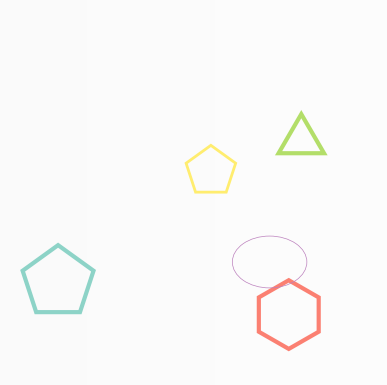[{"shape": "pentagon", "thickness": 3, "radius": 0.48, "center": [0.15, 0.267]}, {"shape": "hexagon", "thickness": 3, "radius": 0.45, "center": [0.745, 0.183]}, {"shape": "triangle", "thickness": 3, "radius": 0.34, "center": [0.778, 0.636]}, {"shape": "oval", "thickness": 0.5, "radius": 0.48, "center": [0.696, 0.32]}, {"shape": "pentagon", "thickness": 2, "radius": 0.34, "center": [0.544, 0.555]}]